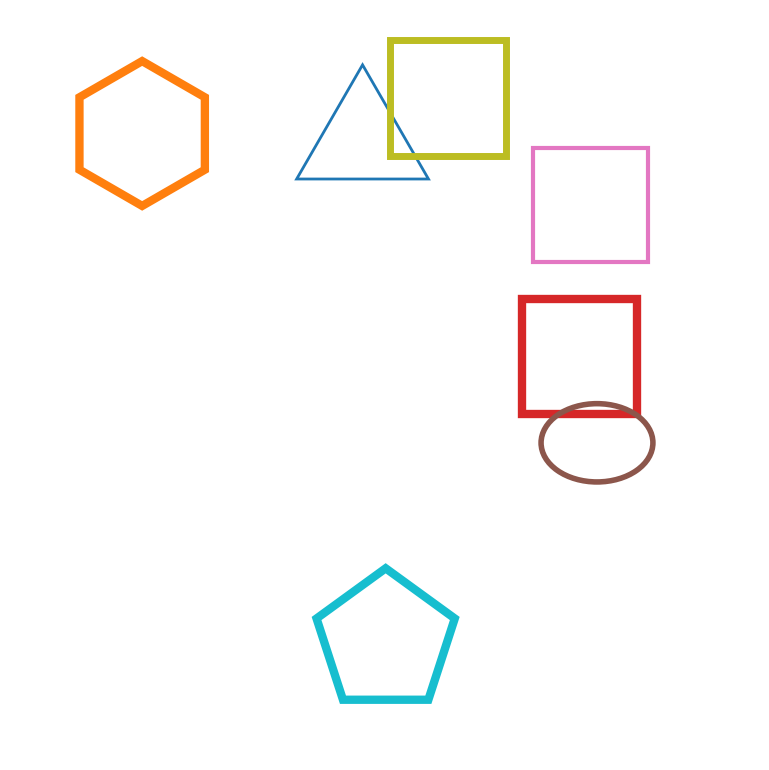[{"shape": "triangle", "thickness": 1, "radius": 0.49, "center": [0.471, 0.817]}, {"shape": "hexagon", "thickness": 3, "radius": 0.47, "center": [0.185, 0.827]}, {"shape": "square", "thickness": 3, "radius": 0.37, "center": [0.753, 0.536]}, {"shape": "oval", "thickness": 2, "radius": 0.36, "center": [0.775, 0.425]}, {"shape": "square", "thickness": 1.5, "radius": 0.37, "center": [0.767, 0.734]}, {"shape": "square", "thickness": 2.5, "radius": 0.38, "center": [0.581, 0.873]}, {"shape": "pentagon", "thickness": 3, "radius": 0.47, "center": [0.501, 0.168]}]